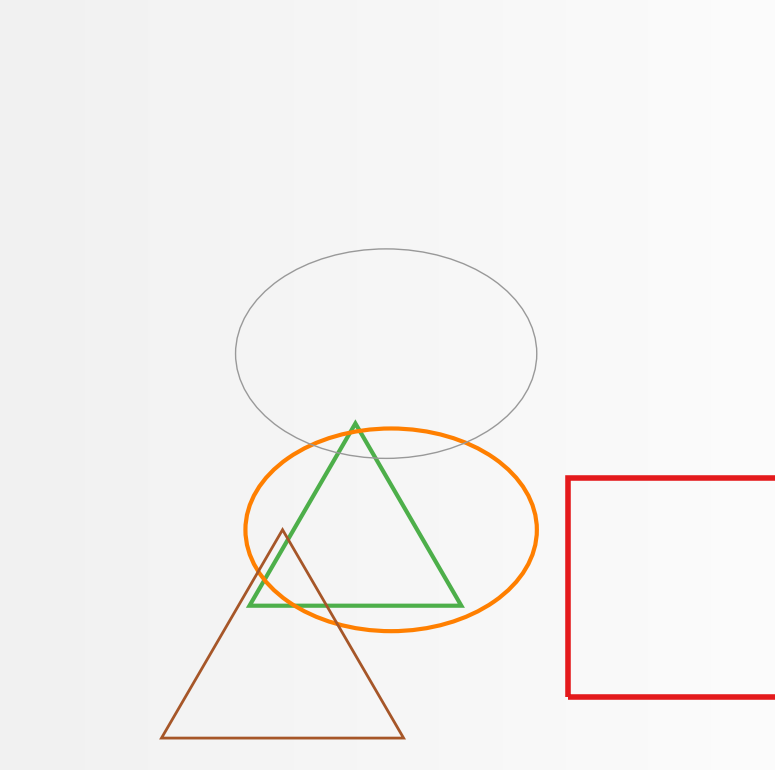[{"shape": "square", "thickness": 2, "radius": 0.71, "center": [0.875, 0.237]}, {"shape": "triangle", "thickness": 1.5, "radius": 0.79, "center": [0.459, 0.292]}, {"shape": "oval", "thickness": 1.5, "radius": 0.94, "center": [0.505, 0.312]}, {"shape": "triangle", "thickness": 1, "radius": 0.9, "center": [0.365, 0.132]}, {"shape": "oval", "thickness": 0.5, "radius": 0.97, "center": [0.498, 0.541]}]